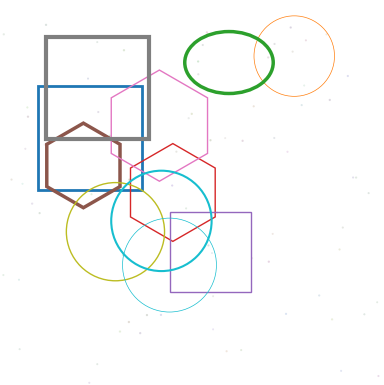[{"shape": "square", "thickness": 2, "radius": 0.68, "center": [0.233, 0.641]}, {"shape": "circle", "thickness": 0.5, "radius": 0.52, "center": [0.764, 0.854]}, {"shape": "oval", "thickness": 2.5, "radius": 0.57, "center": [0.595, 0.838]}, {"shape": "hexagon", "thickness": 1, "radius": 0.64, "center": [0.449, 0.5]}, {"shape": "square", "thickness": 1, "radius": 0.52, "center": [0.547, 0.345]}, {"shape": "hexagon", "thickness": 2.5, "radius": 0.55, "center": [0.217, 0.57]}, {"shape": "hexagon", "thickness": 1, "radius": 0.72, "center": [0.414, 0.674]}, {"shape": "square", "thickness": 3, "radius": 0.66, "center": [0.253, 0.771]}, {"shape": "circle", "thickness": 1, "radius": 0.64, "center": [0.3, 0.398]}, {"shape": "circle", "thickness": 0.5, "radius": 0.61, "center": [0.44, 0.311]}, {"shape": "circle", "thickness": 1.5, "radius": 0.65, "center": [0.419, 0.426]}]